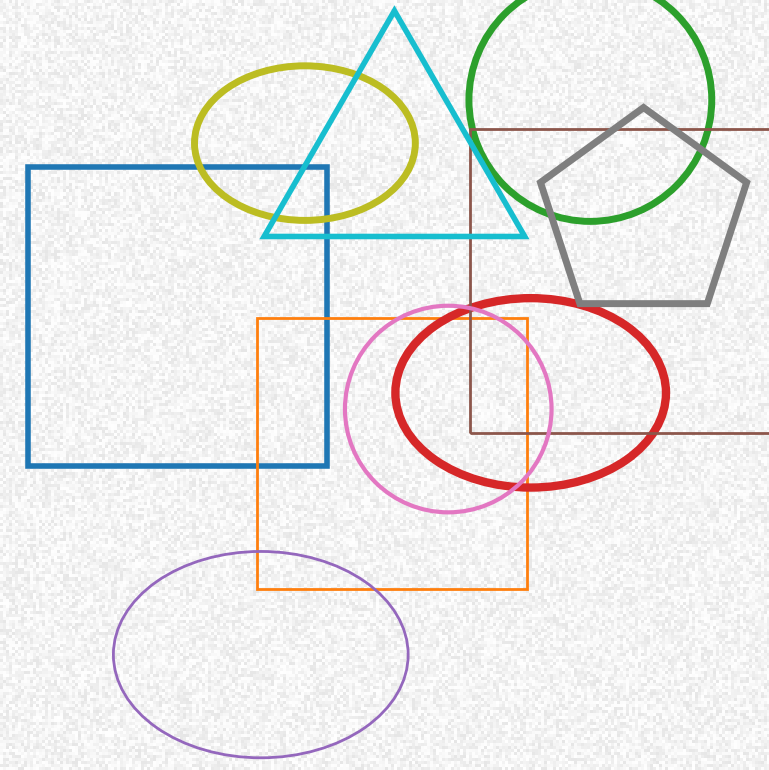[{"shape": "square", "thickness": 2, "radius": 0.97, "center": [0.231, 0.589]}, {"shape": "square", "thickness": 1, "radius": 0.88, "center": [0.509, 0.411]}, {"shape": "circle", "thickness": 2.5, "radius": 0.79, "center": [0.767, 0.87]}, {"shape": "oval", "thickness": 3, "radius": 0.88, "center": [0.689, 0.49]}, {"shape": "oval", "thickness": 1, "radius": 0.96, "center": [0.339, 0.15]}, {"shape": "square", "thickness": 1, "radius": 0.99, "center": [0.808, 0.635]}, {"shape": "circle", "thickness": 1.5, "radius": 0.67, "center": [0.582, 0.469]}, {"shape": "pentagon", "thickness": 2.5, "radius": 0.7, "center": [0.836, 0.72]}, {"shape": "oval", "thickness": 2.5, "radius": 0.72, "center": [0.396, 0.814]}, {"shape": "triangle", "thickness": 2, "radius": 0.98, "center": [0.512, 0.791]}]